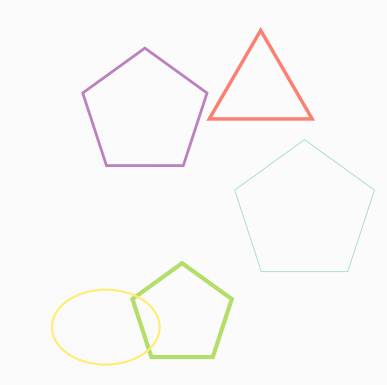[{"shape": "pentagon", "thickness": 0.5, "radius": 0.95, "center": [0.786, 0.448]}, {"shape": "triangle", "thickness": 2.5, "radius": 0.77, "center": [0.673, 0.768]}, {"shape": "pentagon", "thickness": 3, "radius": 0.67, "center": [0.47, 0.182]}, {"shape": "pentagon", "thickness": 2, "radius": 0.84, "center": [0.374, 0.706]}, {"shape": "oval", "thickness": 1.5, "radius": 0.69, "center": [0.273, 0.15]}]